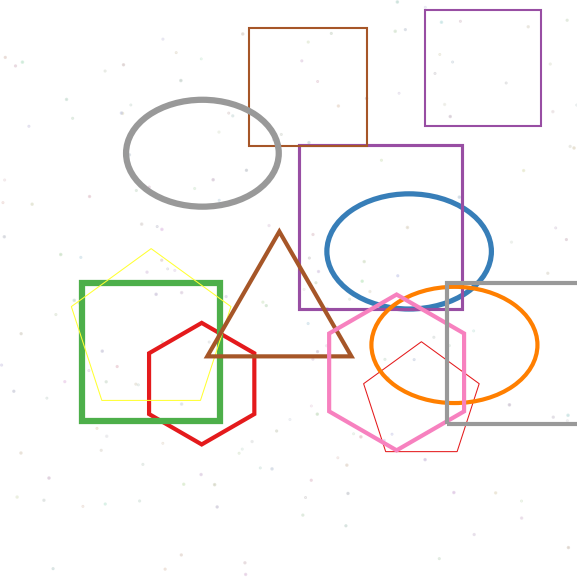[{"shape": "pentagon", "thickness": 0.5, "radius": 0.53, "center": [0.73, 0.302]}, {"shape": "hexagon", "thickness": 2, "radius": 0.53, "center": [0.349, 0.335]}, {"shape": "oval", "thickness": 2.5, "radius": 0.71, "center": [0.708, 0.564]}, {"shape": "square", "thickness": 3, "radius": 0.6, "center": [0.262, 0.39]}, {"shape": "square", "thickness": 1.5, "radius": 0.71, "center": [0.659, 0.606]}, {"shape": "square", "thickness": 1, "radius": 0.5, "center": [0.836, 0.882]}, {"shape": "oval", "thickness": 2, "radius": 0.72, "center": [0.787, 0.402]}, {"shape": "pentagon", "thickness": 0.5, "radius": 0.73, "center": [0.262, 0.423]}, {"shape": "square", "thickness": 1, "radius": 0.51, "center": [0.534, 0.848]}, {"shape": "triangle", "thickness": 2, "radius": 0.72, "center": [0.484, 0.454]}, {"shape": "hexagon", "thickness": 2, "radius": 0.67, "center": [0.687, 0.354]}, {"shape": "oval", "thickness": 3, "radius": 0.66, "center": [0.351, 0.734]}, {"shape": "square", "thickness": 2, "radius": 0.61, "center": [0.897, 0.387]}]